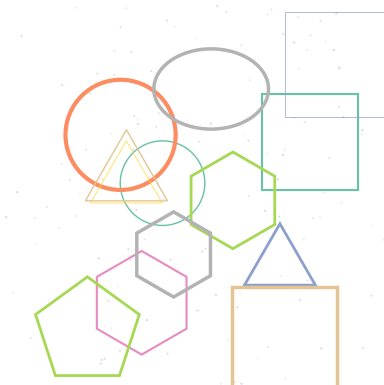[{"shape": "circle", "thickness": 1, "radius": 0.55, "center": [0.422, 0.524]}, {"shape": "square", "thickness": 1.5, "radius": 0.62, "center": [0.806, 0.632]}, {"shape": "circle", "thickness": 3, "radius": 0.72, "center": [0.313, 0.65]}, {"shape": "triangle", "thickness": 2, "radius": 0.53, "center": [0.727, 0.313]}, {"shape": "square", "thickness": 0.5, "radius": 0.68, "center": [0.875, 0.832]}, {"shape": "hexagon", "thickness": 1.5, "radius": 0.67, "center": [0.368, 0.214]}, {"shape": "pentagon", "thickness": 2, "radius": 0.71, "center": [0.227, 0.139]}, {"shape": "hexagon", "thickness": 2, "radius": 0.63, "center": [0.605, 0.48]}, {"shape": "triangle", "thickness": 0.5, "radius": 0.54, "center": [0.328, 0.526]}, {"shape": "triangle", "thickness": 1, "radius": 0.62, "center": [0.328, 0.54]}, {"shape": "square", "thickness": 2.5, "radius": 0.69, "center": [0.739, 0.117]}, {"shape": "hexagon", "thickness": 2.5, "radius": 0.55, "center": [0.451, 0.339]}, {"shape": "oval", "thickness": 2.5, "radius": 0.74, "center": [0.549, 0.769]}]